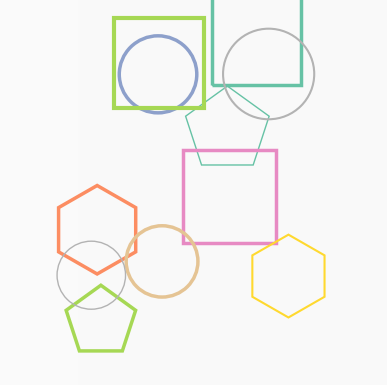[{"shape": "square", "thickness": 2.5, "radius": 0.58, "center": [0.662, 0.894]}, {"shape": "pentagon", "thickness": 1, "radius": 0.57, "center": [0.587, 0.663]}, {"shape": "hexagon", "thickness": 2.5, "radius": 0.57, "center": [0.251, 0.403]}, {"shape": "circle", "thickness": 2.5, "radius": 0.5, "center": [0.408, 0.807]}, {"shape": "square", "thickness": 2.5, "radius": 0.6, "center": [0.591, 0.49]}, {"shape": "pentagon", "thickness": 2.5, "radius": 0.47, "center": [0.26, 0.165]}, {"shape": "square", "thickness": 3, "radius": 0.58, "center": [0.41, 0.836]}, {"shape": "hexagon", "thickness": 1.5, "radius": 0.54, "center": [0.744, 0.283]}, {"shape": "circle", "thickness": 2.5, "radius": 0.46, "center": [0.418, 0.321]}, {"shape": "circle", "thickness": 1, "radius": 0.44, "center": [0.236, 0.285]}, {"shape": "circle", "thickness": 1.5, "radius": 0.59, "center": [0.693, 0.808]}]